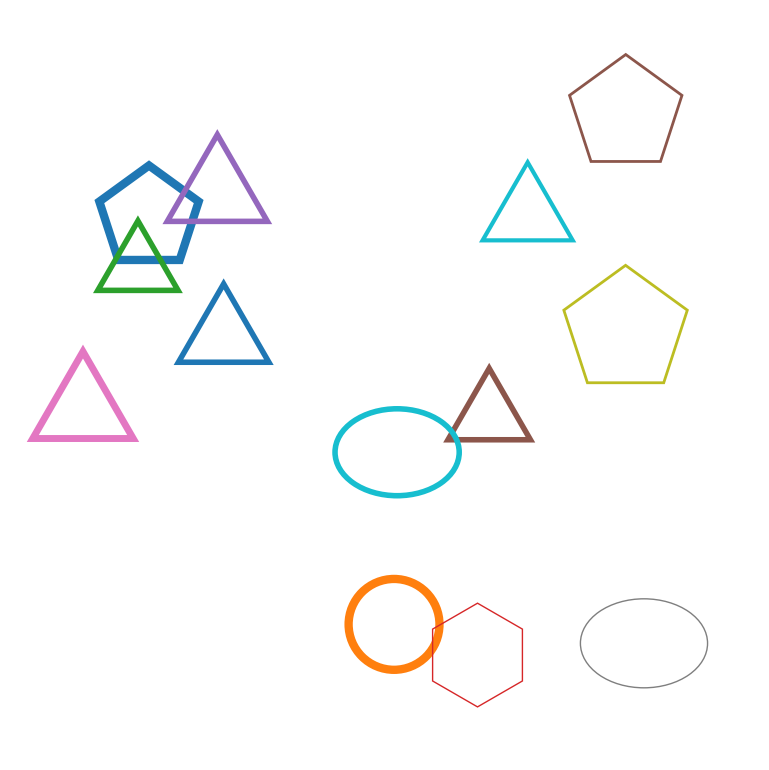[{"shape": "triangle", "thickness": 2, "radius": 0.34, "center": [0.29, 0.563]}, {"shape": "pentagon", "thickness": 3, "radius": 0.34, "center": [0.194, 0.717]}, {"shape": "circle", "thickness": 3, "radius": 0.29, "center": [0.512, 0.189]}, {"shape": "triangle", "thickness": 2, "radius": 0.3, "center": [0.179, 0.653]}, {"shape": "hexagon", "thickness": 0.5, "radius": 0.34, "center": [0.62, 0.149]}, {"shape": "triangle", "thickness": 2, "radius": 0.38, "center": [0.282, 0.75]}, {"shape": "pentagon", "thickness": 1, "radius": 0.38, "center": [0.813, 0.852]}, {"shape": "triangle", "thickness": 2, "radius": 0.31, "center": [0.635, 0.46]}, {"shape": "triangle", "thickness": 2.5, "radius": 0.38, "center": [0.108, 0.468]}, {"shape": "oval", "thickness": 0.5, "radius": 0.41, "center": [0.836, 0.165]}, {"shape": "pentagon", "thickness": 1, "radius": 0.42, "center": [0.812, 0.571]}, {"shape": "oval", "thickness": 2, "radius": 0.4, "center": [0.516, 0.413]}, {"shape": "triangle", "thickness": 1.5, "radius": 0.34, "center": [0.685, 0.722]}]